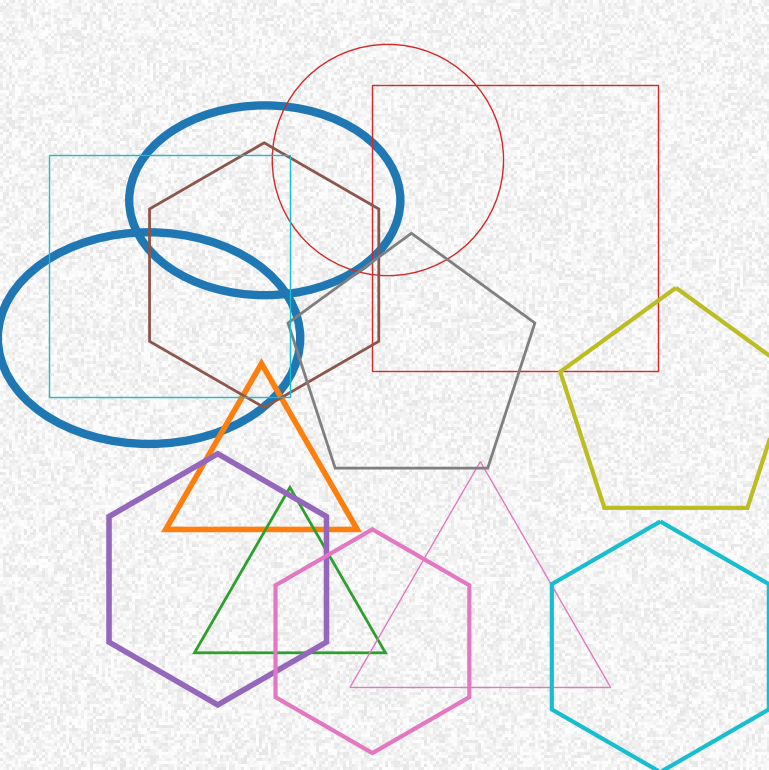[{"shape": "oval", "thickness": 3, "radius": 0.88, "center": [0.344, 0.74]}, {"shape": "oval", "thickness": 3, "radius": 0.98, "center": [0.194, 0.561]}, {"shape": "triangle", "thickness": 2, "radius": 0.72, "center": [0.34, 0.384]}, {"shape": "triangle", "thickness": 1, "radius": 0.72, "center": [0.377, 0.224]}, {"shape": "circle", "thickness": 0.5, "radius": 0.75, "center": [0.504, 0.792]}, {"shape": "square", "thickness": 0.5, "radius": 0.93, "center": [0.669, 0.704]}, {"shape": "hexagon", "thickness": 2, "radius": 0.82, "center": [0.283, 0.248]}, {"shape": "hexagon", "thickness": 1, "radius": 0.86, "center": [0.343, 0.643]}, {"shape": "hexagon", "thickness": 1.5, "radius": 0.73, "center": [0.484, 0.167]}, {"shape": "triangle", "thickness": 0.5, "radius": 0.98, "center": [0.624, 0.205]}, {"shape": "pentagon", "thickness": 1, "radius": 0.84, "center": [0.534, 0.528]}, {"shape": "pentagon", "thickness": 1.5, "radius": 0.79, "center": [0.878, 0.468]}, {"shape": "square", "thickness": 0.5, "radius": 0.78, "center": [0.22, 0.642]}, {"shape": "hexagon", "thickness": 1.5, "radius": 0.81, "center": [0.858, 0.16]}]